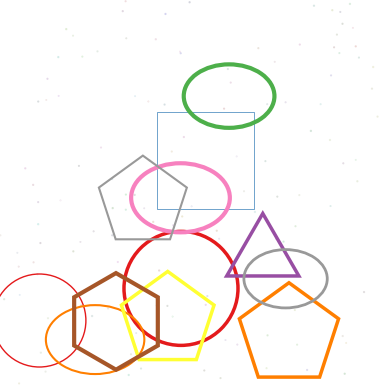[{"shape": "circle", "thickness": 2.5, "radius": 0.74, "center": [0.47, 0.251]}, {"shape": "circle", "thickness": 1, "radius": 0.6, "center": [0.102, 0.168]}, {"shape": "square", "thickness": 0.5, "radius": 0.63, "center": [0.534, 0.583]}, {"shape": "oval", "thickness": 3, "radius": 0.59, "center": [0.595, 0.75]}, {"shape": "triangle", "thickness": 2.5, "radius": 0.54, "center": [0.683, 0.337]}, {"shape": "oval", "thickness": 1.5, "radius": 0.64, "center": [0.247, 0.118]}, {"shape": "pentagon", "thickness": 2.5, "radius": 0.68, "center": [0.751, 0.13]}, {"shape": "pentagon", "thickness": 2.5, "radius": 0.63, "center": [0.436, 0.168]}, {"shape": "hexagon", "thickness": 3, "radius": 0.63, "center": [0.301, 0.165]}, {"shape": "oval", "thickness": 3, "radius": 0.64, "center": [0.469, 0.486]}, {"shape": "pentagon", "thickness": 1.5, "radius": 0.6, "center": [0.371, 0.476]}, {"shape": "oval", "thickness": 2, "radius": 0.54, "center": [0.742, 0.276]}]